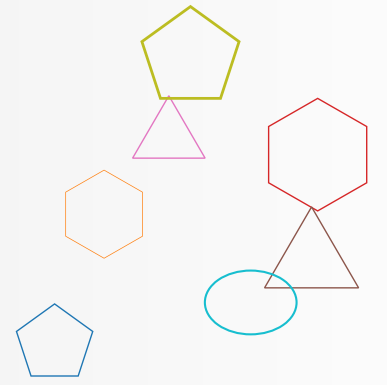[{"shape": "pentagon", "thickness": 1, "radius": 0.52, "center": [0.141, 0.107]}, {"shape": "hexagon", "thickness": 0.5, "radius": 0.57, "center": [0.269, 0.444]}, {"shape": "hexagon", "thickness": 1, "radius": 0.73, "center": [0.82, 0.598]}, {"shape": "triangle", "thickness": 1, "radius": 0.7, "center": [0.804, 0.322]}, {"shape": "triangle", "thickness": 1, "radius": 0.54, "center": [0.436, 0.643]}, {"shape": "pentagon", "thickness": 2, "radius": 0.66, "center": [0.492, 0.851]}, {"shape": "oval", "thickness": 1.5, "radius": 0.59, "center": [0.647, 0.214]}]